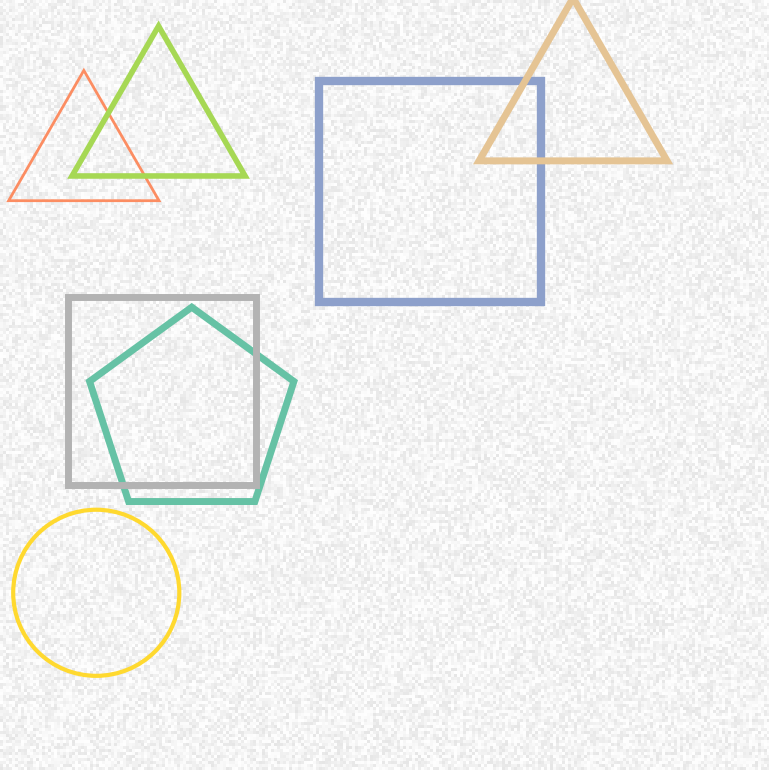[{"shape": "pentagon", "thickness": 2.5, "radius": 0.7, "center": [0.249, 0.462]}, {"shape": "triangle", "thickness": 1, "radius": 0.56, "center": [0.109, 0.796]}, {"shape": "square", "thickness": 3, "radius": 0.72, "center": [0.558, 0.751]}, {"shape": "triangle", "thickness": 2, "radius": 0.65, "center": [0.206, 0.836]}, {"shape": "circle", "thickness": 1.5, "radius": 0.54, "center": [0.125, 0.23]}, {"shape": "triangle", "thickness": 2.5, "radius": 0.71, "center": [0.744, 0.862]}, {"shape": "square", "thickness": 2.5, "radius": 0.61, "center": [0.21, 0.493]}]